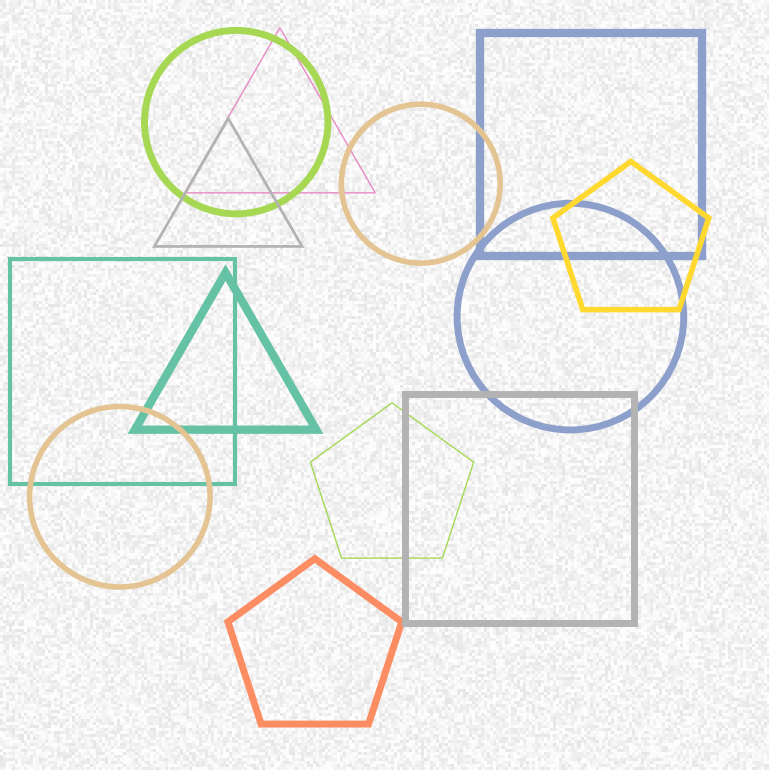[{"shape": "square", "thickness": 1.5, "radius": 0.73, "center": [0.16, 0.517]}, {"shape": "triangle", "thickness": 3, "radius": 0.68, "center": [0.293, 0.51]}, {"shape": "pentagon", "thickness": 2.5, "radius": 0.59, "center": [0.409, 0.156]}, {"shape": "square", "thickness": 3, "radius": 0.72, "center": [0.768, 0.812]}, {"shape": "circle", "thickness": 2.5, "radius": 0.74, "center": [0.741, 0.589]}, {"shape": "triangle", "thickness": 0.5, "radius": 0.71, "center": [0.364, 0.821]}, {"shape": "circle", "thickness": 2.5, "radius": 0.6, "center": [0.307, 0.841]}, {"shape": "pentagon", "thickness": 0.5, "radius": 0.56, "center": [0.509, 0.365]}, {"shape": "pentagon", "thickness": 2, "radius": 0.53, "center": [0.819, 0.684]}, {"shape": "circle", "thickness": 2, "radius": 0.59, "center": [0.156, 0.355]}, {"shape": "circle", "thickness": 2, "radius": 0.52, "center": [0.546, 0.761]}, {"shape": "triangle", "thickness": 1, "radius": 0.55, "center": [0.296, 0.735]}, {"shape": "square", "thickness": 2.5, "radius": 0.74, "center": [0.675, 0.339]}]